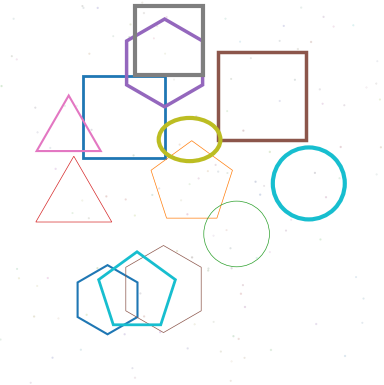[{"shape": "hexagon", "thickness": 1.5, "radius": 0.45, "center": [0.279, 0.222]}, {"shape": "square", "thickness": 2, "radius": 0.53, "center": [0.323, 0.696]}, {"shape": "pentagon", "thickness": 0.5, "radius": 0.56, "center": [0.498, 0.523]}, {"shape": "circle", "thickness": 0.5, "radius": 0.43, "center": [0.615, 0.392]}, {"shape": "triangle", "thickness": 0.5, "radius": 0.57, "center": [0.192, 0.48]}, {"shape": "hexagon", "thickness": 2.5, "radius": 0.57, "center": [0.428, 0.837]}, {"shape": "square", "thickness": 2.5, "radius": 0.57, "center": [0.681, 0.75]}, {"shape": "hexagon", "thickness": 0.5, "radius": 0.57, "center": [0.425, 0.249]}, {"shape": "triangle", "thickness": 1.5, "radius": 0.48, "center": [0.178, 0.656]}, {"shape": "square", "thickness": 3, "radius": 0.44, "center": [0.439, 0.895]}, {"shape": "oval", "thickness": 3, "radius": 0.4, "center": [0.492, 0.638]}, {"shape": "pentagon", "thickness": 2, "radius": 0.52, "center": [0.356, 0.241]}, {"shape": "circle", "thickness": 3, "radius": 0.47, "center": [0.802, 0.524]}]